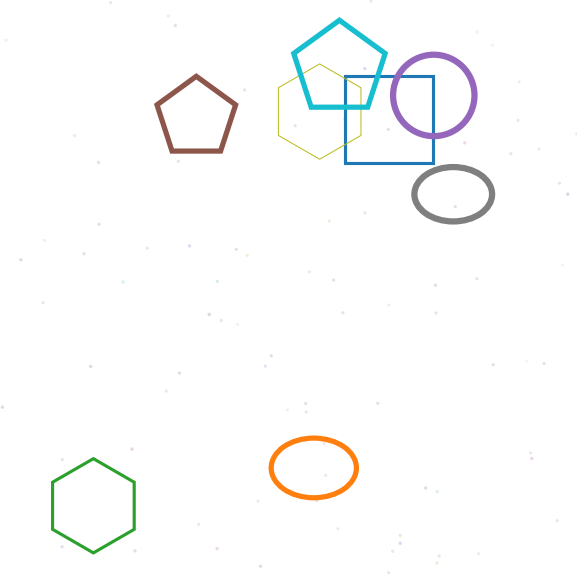[{"shape": "square", "thickness": 1.5, "radius": 0.38, "center": [0.674, 0.792]}, {"shape": "oval", "thickness": 2.5, "radius": 0.37, "center": [0.543, 0.189]}, {"shape": "hexagon", "thickness": 1.5, "radius": 0.41, "center": [0.162, 0.123]}, {"shape": "circle", "thickness": 3, "radius": 0.35, "center": [0.751, 0.834]}, {"shape": "pentagon", "thickness": 2.5, "radius": 0.36, "center": [0.34, 0.795]}, {"shape": "oval", "thickness": 3, "radius": 0.34, "center": [0.785, 0.663]}, {"shape": "hexagon", "thickness": 0.5, "radius": 0.41, "center": [0.554, 0.806]}, {"shape": "pentagon", "thickness": 2.5, "radius": 0.42, "center": [0.588, 0.881]}]